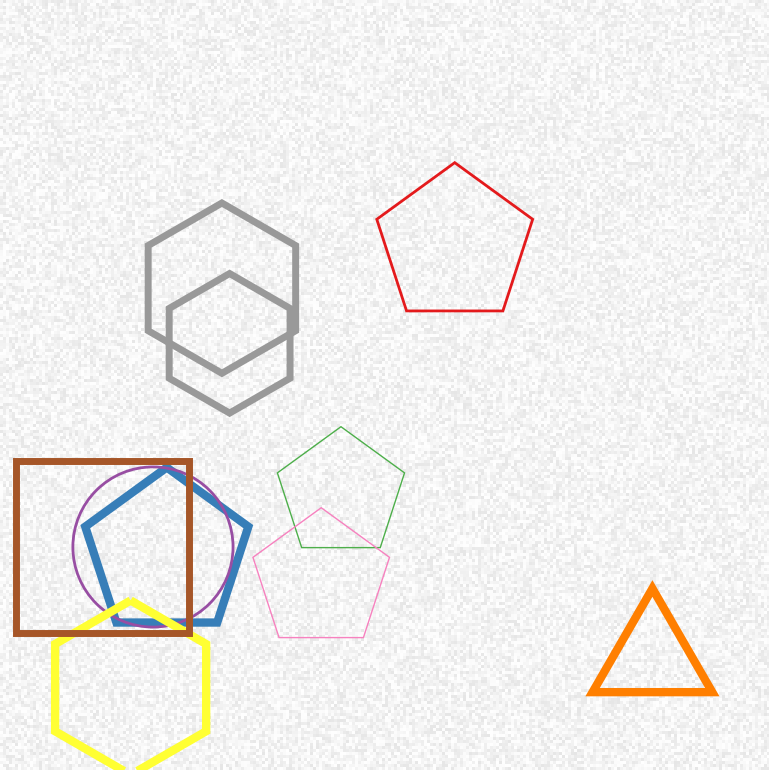[{"shape": "pentagon", "thickness": 1, "radius": 0.53, "center": [0.591, 0.682]}, {"shape": "pentagon", "thickness": 3, "radius": 0.56, "center": [0.217, 0.282]}, {"shape": "pentagon", "thickness": 0.5, "radius": 0.43, "center": [0.443, 0.359]}, {"shape": "circle", "thickness": 1, "radius": 0.52, "center": [0.199, 0.29]}, {"shape": "triangle", "thickness": 3, "radius": 0.45, "center": [0.847, 0.146]}, {"shape": "hexagon", "thickness": 3, "radius": 0.57, "center": [0.17, 0.107]}, {"shape": "square", "thickness": 2.5, "radius": 0.56, "center": [0.133, 0.29]}, {"shape": "pentagon", "thickness": 0.5, "radius": 0.47, "center": [0.417, 0.247]}, {"shape": "hexagon", "thickness": 2.5, "radius": 0.55, "center": [0.288, 0.626]}, {"shape": "hexagon", "thickness": 2.5, "radius": 0.45, "center": [0.298, 0.554]}]